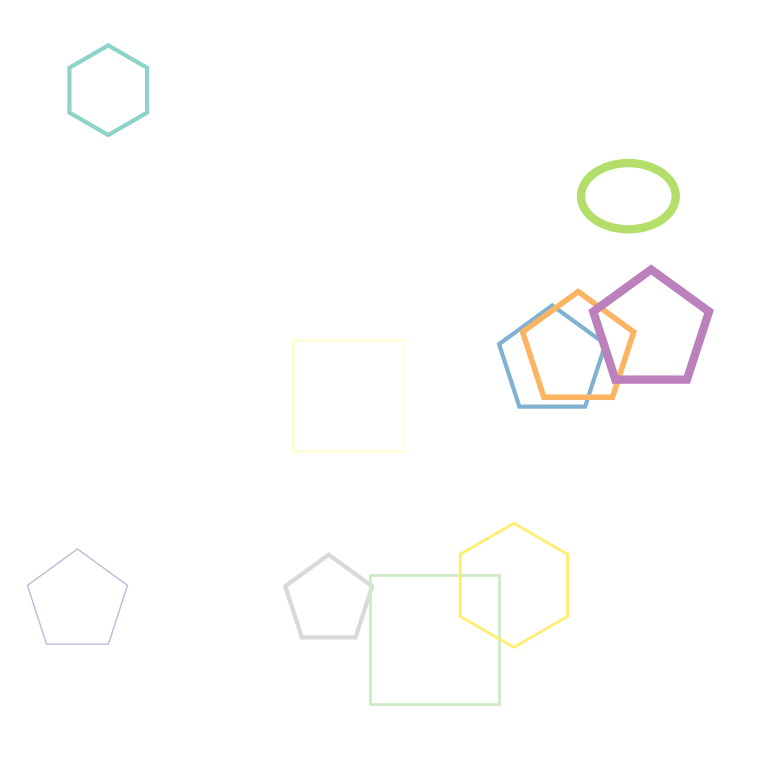[{"shape": "hexagon", "thickness": 1.5, "radius": 0.29, "center": [0.141, 0.883]}, {"shape": "square", "thickness": 0.5, "radius": 0.36, "center": [0.452, 0.486]}, {"shape": "pentagon", "thickness": 0.5, "radius": 0.34, "center": [0.101, 0.219]}, {"shape": "pentagon", "thickness": 1.5, "radius": 0.36, "center": [0.717, 0.531]}, {"shape": "pentagon", "thickness": 2, "radius": 0.38, "center": [0.751, 0.545]}, {"shape": "oval", "thickness": 3, "radius": 0.31, "center": [0.816, 0.745]}, {"shape": "pentagon", "thickness": 1.5, "radius": 0.3, "center": [0.427, 0.22]}, {"shape": "pentagon", "thickness": 3, "radius": 0.4, "center": [0.846, 0.571]}, {"shape": "square", "thickness": 1, "radius": 0.42, "center": [0.564, 0.169]}, {"shape": "hexagon", "thickness": 1, "radius": 0.4, "center": [0.667, 0.24]}]